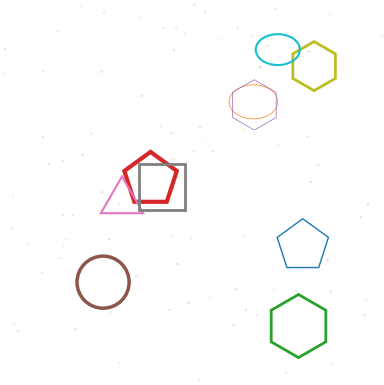[{"shape": "pentagon", "thickness": 1, "radius": 0.35, "center": [0.787, 0.362]}, {"shape": "oval", "thickness": 0.5, "radius": 0.32, "center": [0.658, 0.735]}, {"shape": "hexagon", "thickness": 2, "radius": 0.41, "center": [0.775, 0.153]}, {"shape": "pentagon", "thickness": 3, "radius": 0.36, "center": [0.391, 0.534]}, {"shape": "hexagon", "thickness": 0.5, "radius": 0.33, "center": [0.661, 0.728]}, {"shape": "circle", "thickness": 2.5, "radius": 0.34, "center": [0.268, 0.267]}, {"shape": "triangle", "thickness": 1.5, "radius": 0.32, "center": [0.317, 0.478]}, {"shape": "square", "thickness": 2, "radius": 0.3, "center": [0.421, 0.515]}, {"shape": "hexagon", "thickness": 2, "radius": 0.32, "center": [0.816, 0.828]}, {"shape": "oval", "thickness": 1.5, "radius": 0.29, "center": [0.722, 0.871]}]